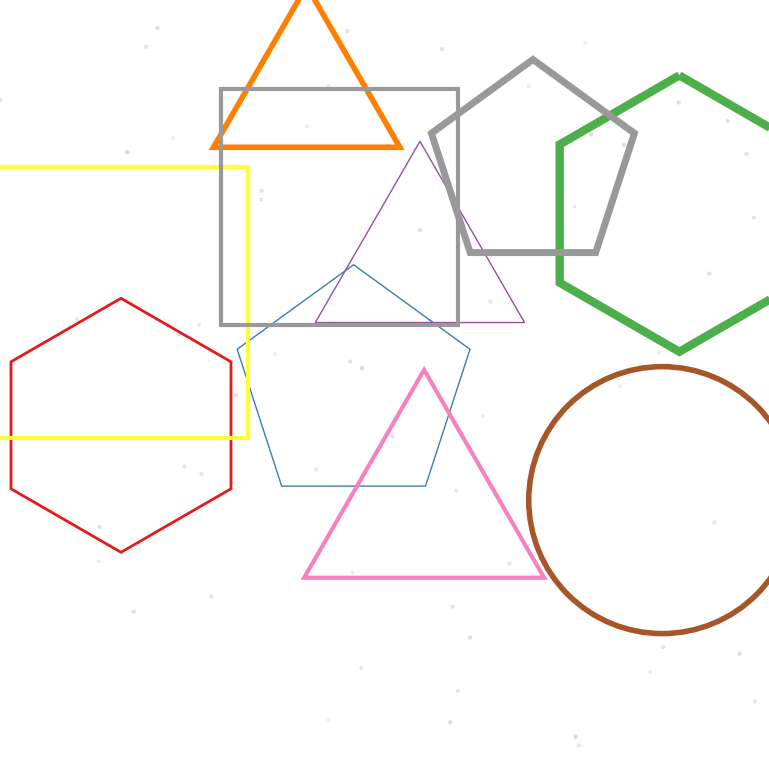[{"shape": "hexagon", "thickness": 1, "radius": 0.82, "center": [0.157, 0.448]}, {"shape": "pentagon", "thickness": 0.5, "radius": 0.79, "center": [0.459, 0.497]}, {"shape": "hexagon", "thickness": 3, "radius": 0.9, "center": [0.882, 0.723]}, {"shape": "triangle", "thickness": 0.5, "radius": 0.78, "center": [0.545, 0.66]}, {"shape": "triangle", "thickness": 2, "radius": 0.7, "center": [0.398, 0.879]}, {"shape": "square", "thickness": 1.5, "radius": 0.88, "center": [0.146, 0.607]}, {"shape": "circle", "thickness": 2, "radius": 0.87, "center": [0.86, 0.35]}, {"shape": "triangle", "thickness": 1.5, "radius": 0.9, "center": [0.551, 0.34]}, {"shape": "square", "thickness": 1.5, "radius": 0.77, "center": [0.441, 0.731]}, {"shape": "pentagon", "thickness": 2.5, "radius": 0.69, "center": [0.692, 0.784]}]